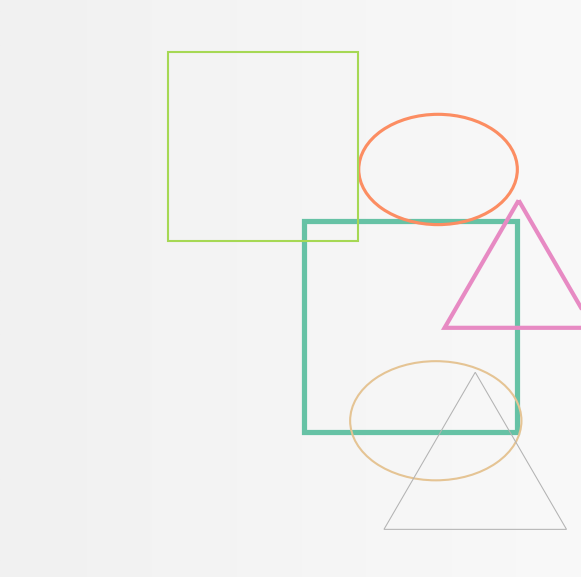[{"shape": "square", "thickness": 2.5, "radius": 0.91, "center": [0.706, 0.433]}, {"shape": "oval", "thickness": 1.5, "radius": 0.68, "center": [0.754, 0.706]}, {"shape": "triangle", "thickness": 2, "radius": 0.74, "center": [0.892, 0.505]}, {"shape": "square", "thickness": 1, "radius": 0.82, "center": [0.453, 0.745]}, {"shape": "oval", "thickness": 1, "radius": 0.74, "center": [0.75, 0.271]}, {"shape": "triangle", "thickness": 0.5, "radius": 0.91, "center": [0.818, 0.173]}]